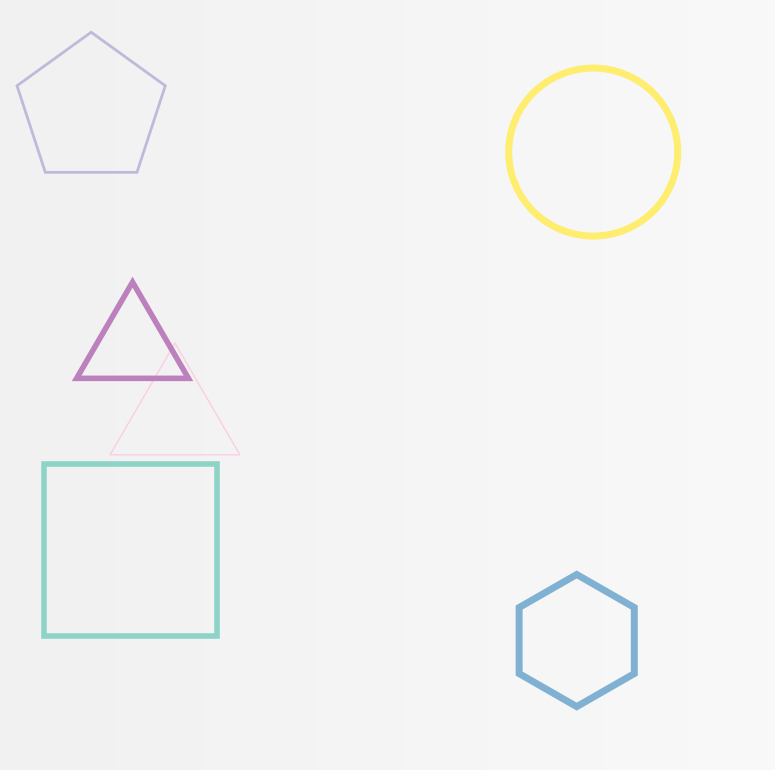[{"shape": "square", "thickness": 2, "radius": 0.56, "center": [0.168, 0.286]}, {"shape": "pentagon", "thickness": 1, "radius": 0.5, "center": [0.118, 0.858]}, {"shape": "hexagon", "thickness": 2.5, "radius": 0.43, "center": [0.744, 0.168]}, {"shape": "triangle", "thickness": 0.5, "radius": 0.48, "center": [0.226, 0.458]}, {"shape": "triangle", "thickness": 2, "radius": 0.42, "center": [0.171, 0.55]}, {"shape": "circle", "thickness": 2.5, "radius": 0.55, "center": [0.765, 0.803]}]